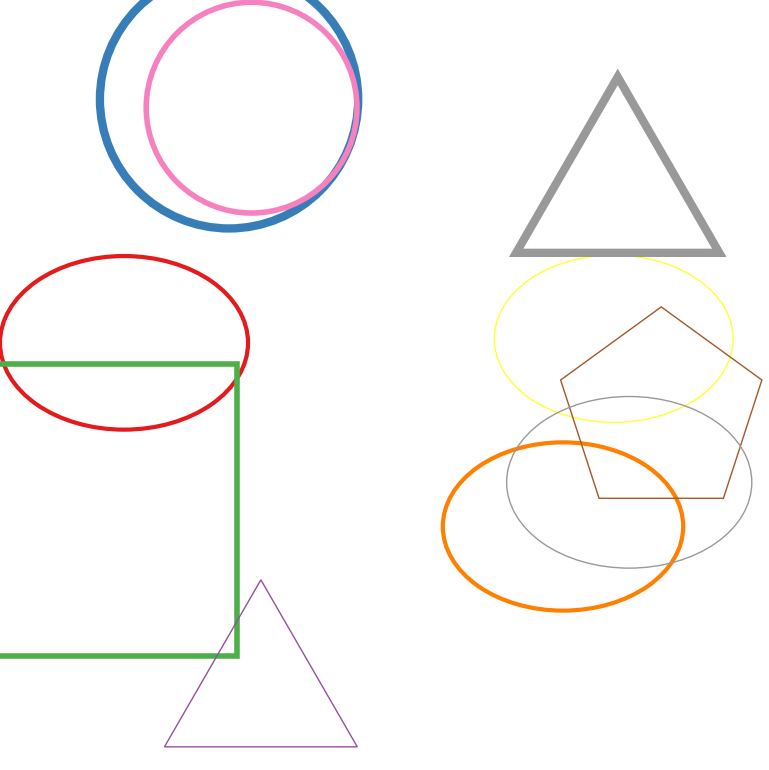[{"shape": "oval", "thickness": 1.5, "radius": 0.81, "center": [0.161, 0.555]}, {"shape": "circle", "thickness": 3, "radius": 0.84, "center": [0.297, 0.871]}, {"shape": "square", "thickness": 2, "radius": 0.95, "center": [0.118, 0.338]}, {"shape": "triangle", "thickness": 0.5, "radius": 0.72, "center": [0.339, 0.102]}, {"shape": "oval", "thickness": 1.5, "radius": 0.78, "center": [0.731, 0.316]}, {"shape": "oval", "thickness": 0.5, "radius": 0.78, "center": [0.797, 0.56]}, {"shape": "pentagon", "thickness": 0.5, "radius": 0.69, "center": [0.859, 0.464]}, {"shape": "circle", "thickness": 2, "radius": 0.68, "center": [0.327, 0.86]}, {"shape": "oval", "thickness": 0.5, "radius": 0.8, "center": [0.817, 0.374]}, {"shape": "triangle", "thickness": 3, "radius": 0.76, "center": [0.802, 0.748]}]